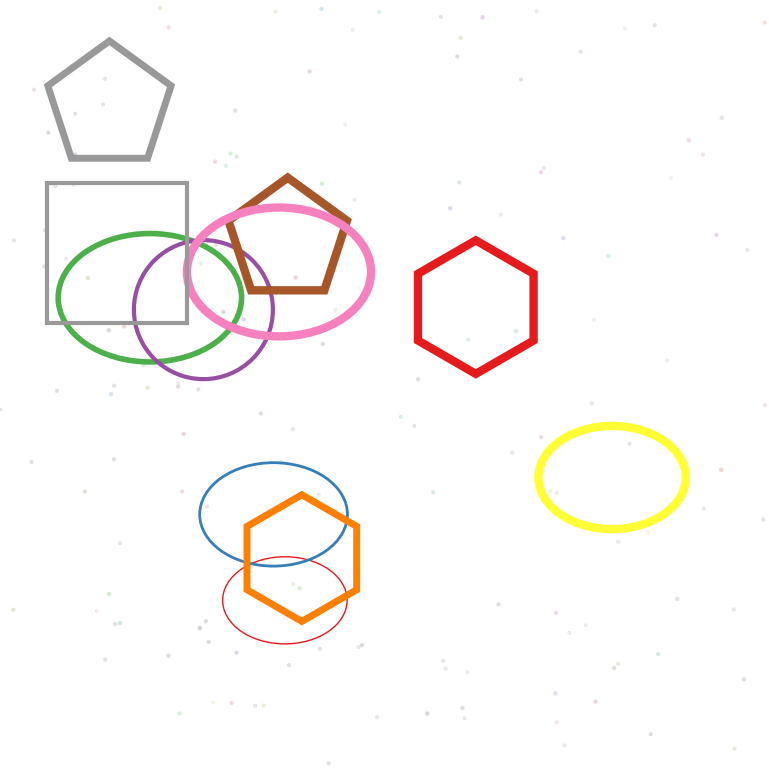[{"shape": "oval", "thickness": 0.5, "radius": 0.4, "center": [0.37, 0.22]}, {"shape": "hexagon", "thickness": 3, "radius": 0.43, "center": [0.618, 0.601]}, {"shape": "oval", "thickness": 1, "radius": 0.48, "center": [0.355, 0.332]}, {"shape": "oval", "thickness": 2, "radius": 0.6, "center": [0.195, 0.613]}, {"shape": "circle", "thickness": 1.5, "radius": 0.45, "center": [0.264, 0.598]}, {"shape": "hexagon", "thickness": 2.5, "radius": 0.41, "center": [0.392, 0.275]}, {"shape": "oval", "thickness": 3, "radius": 0.48, "center": [0.795, 0.38]}, {"shape": "pentagon", "thickness": 3, "radius": 0.4, "center": [0.374, 0.688]}, {"shape": "oval", "thickness": 3, "radius": 0.6, "center": [0.362, 0.647]}, {"shape": "square", "thickness": 1.5, "radius": 0.46, "center": [0.152, 0.672]}, {"shape": "pentagon", "thickness": 2.5, "radius": 0.42, "center": [0.142, 0.863]}]